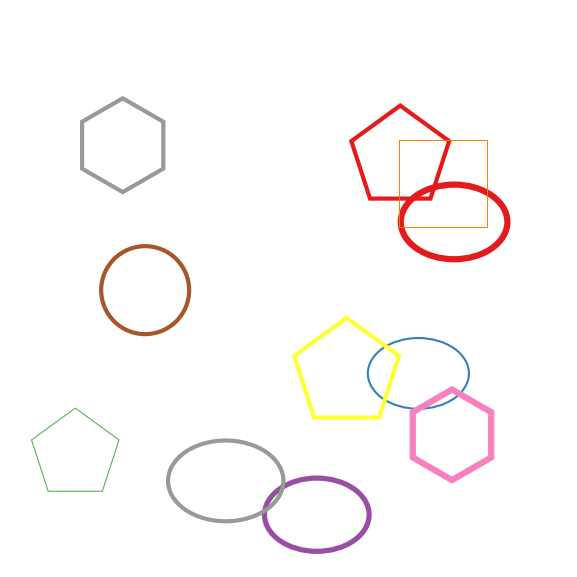[{"shape": "pentagon", "thickness": 2, "radius": 0.45, "center": [0.693, 0.727]}, {"shape": "oval", "thickness": 3, "radius": 0.46, "center": [0.786, 0.615]}, {"shape": "oval", "thickness": 1, "radius": 0.44, "center": [0.724, 0.353]}, {"shape": "pentagon", "thickness": 0.5, "radius": 0.4, "center": [0.13, 0.213]}, {"shape": "oval", "thickness": 2.5, "radius": 0.45, "center": [0.549, 0.108]}, {"shape": "square", "thickness": 0.5, "radius": 0.38, "center": [0.767, 0.681]}, {"shape": "pentagon", "thickness": 2, "radius": 0.48, "center": [0.6, 0.353]}, {"shape": "circle", "thickness": 2, "radius": 0.38, "center": [0.251, 0.497]}, {"shape": "hexagon", "thickness": 3, "radius": 0.39, "center": [0.783, 0.246]}, {"shape": "hexagon", "thickness": 2, "radius": 0.41, "center": [0.212, 0.748]}, {"shape": "oval", "thickness": 2, "radius": 0.5, "center": [0.391, 0.166]}]